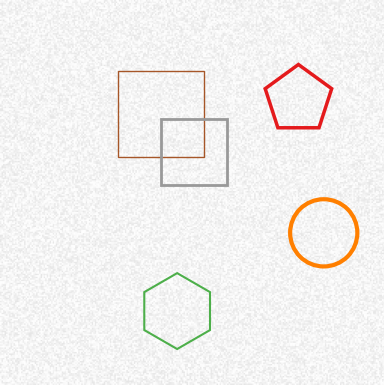[{"shape": "pentagon", "thickness": 2.5, "radius": 0.45, "center": [0.775, 0.742]}, {"shape": "hexagon", "thickness": 1.5, "radius": 0.49, "center": [0.46, 0.192]}, {"shape": "circle", "thickness": 3, "radius": 0.44, "center": [0.841, 0.395]}, {"shape": "square", "thickness": 1, "radius": 0.56, "center": [0.418, 0.705]}, {"shape": "square", "thickness": 2, "radius": 0.43, "center": [0.504, 0.606]}]